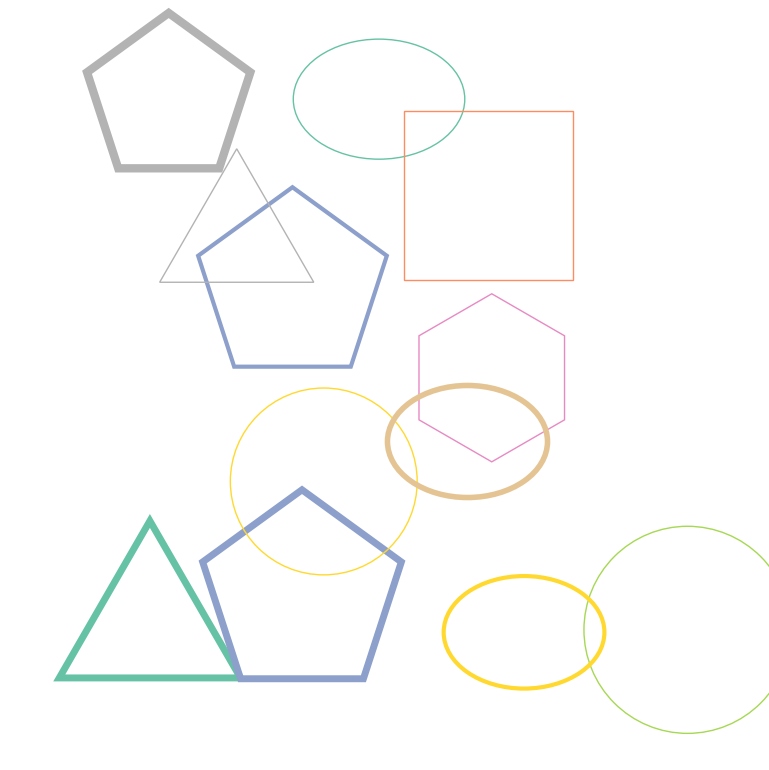[{"shape": "triangle", "thickness": 2.5, "radius": 0.68, "center": [0.195, 0.188]}, {"shape": "oval", "thickness": 0.5, "radius": 0.56, "center": [0.492, 0.871]}, {"shape": "square", "thickness": 0.5, "radius": 0.55, "center": [0.635, 0.746]}, {"shape": "pentagon", "thickness": 2.5, "radius": 0.68, "center": [0.392, 0.228]}, {"shape": "pentagon", "thickness": 1.5, "radius": 0.64, "center": [0.38, 0.628]}, {"shape": "hexagon", "thickness": 0.5, "radius": 0.55, "center": [0.639, 0.509]}, {"shape": "circle", "thickness": 0.5, "radius": 0.67, "center": [0.893, 0.182]}, {"shape": "circle", "thickness": 0.5, "radius": 0.61, "center": [0.42, 0.375]}, {"shape": "oval", "thickness": 1.5, "radius": 0.52, "center": [0.681, 0.179]}, {"shape": "oval", "thickness": 2, "radius": 0.52, "center": [0.607, 0.427]}, {"shape": "pentagon", "thickness": 3, "radius": 0.56, "center": [0.219, 0.872]}, {"shape": "triangle", "thickness": 0.5, "radius": 0.58, "center": [0.307, 0.691]}]